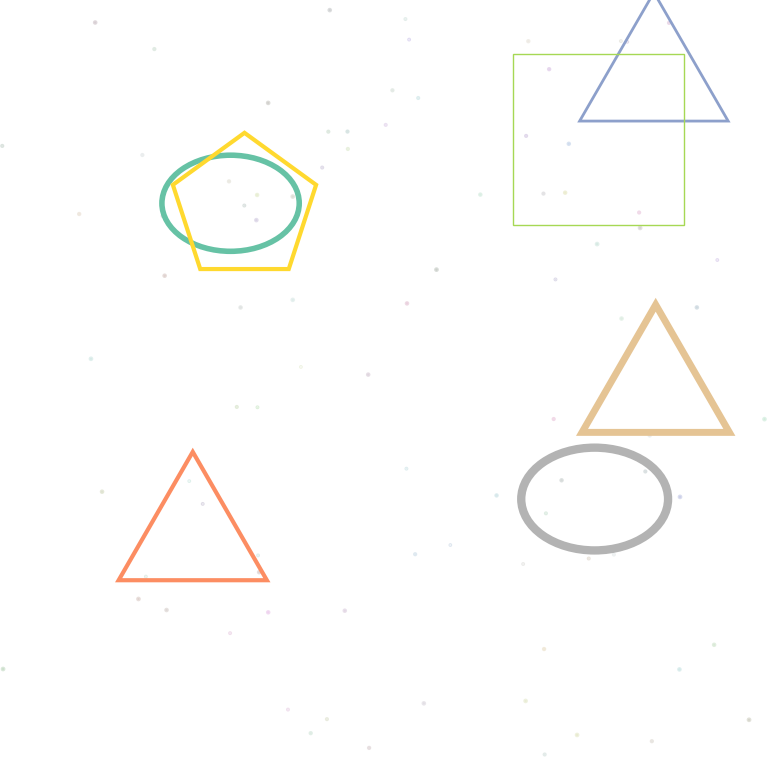[{"shape": "oval", "thickness": 2, "radius": 0.45, "center": [0.299, 0.736]}, {"shape": "triangle", "thickness": 1.5, "radius": 0.56, "center": [0.25, 0.302]}, {"shape": "triangle", "thickness": 1, "radius": 0.56, "center": [0.849, 0.898]}, {"shape": "square", "thickness": 0.5, "radius": 0.56, "center": [0.777, 0.819]}, {"shape": "pentagon", "thickness": 1.5, "radius": 0.49, "center": [0.318, 0.73]}, {"shape": "triangle", "thickness": 2.5, "radius": 0.55, "center": [0.852, 0.494]}, {"shape": "oval", "thickness": 3, "radius": 0.48, "center": [0.772, 0.352]}]